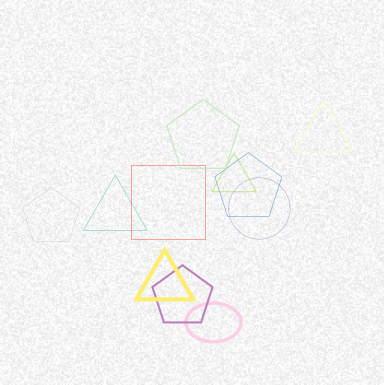[{"shape": "triangle", "thickness": 0.5, "radius": 0.48, "center": [0.299, 0.449]}, {"shape": "triangle", "thickness": 0.5, "radius": 0.43, "center": [0.84, 0.651]}, {"shape": "circle", "thickness": 0.5, "radius": 0.4, "center": [0.674, 0.459]}, {"shape": "square", "thickness": 0.5, "radius": 0.48, "center": [0.436, 0.475]}, {"shape": "pentagon", "thickness": 0.5, "radius": 0.46, "center": [0.645, 0.512]}, {"shape": "triangle", "thickness": 0.5, "radius": 0.33, "center": [0.608, 0.535]}, {"shape": "oval", "thickness": 2.5, "radius": 0.36, "center": [0.554, 0.163]}, {"shape": "pentagon", "thickness": 0.5, "radius": 0.39, "center": [0.133, 0.435]}, {"shape": "pentagon", "thickness": 1.5, "radius": 0.41, "center": [0.474, 0.229]}, {"shape": "pentagon", "thickness": 1, "radius": 0.5, "center": [0.527, 0.643]}, {"shape": "triangle", "thickness": 3, "radius": 0.43, "center": [0.428, 0.265]}]